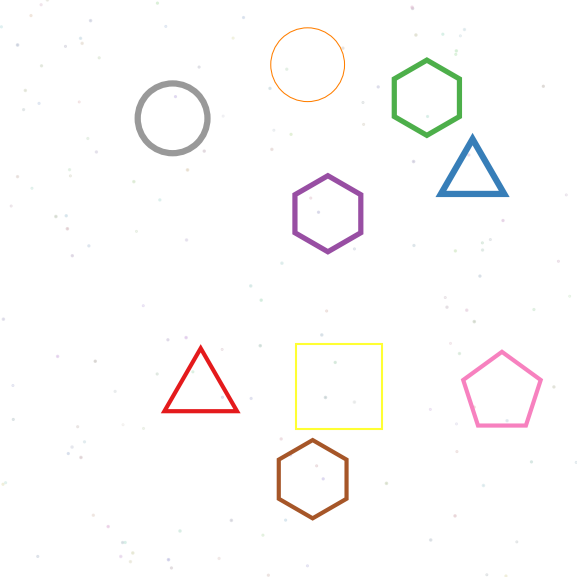[{"shape": "triangle", "thickness": 2, "radius": 0.36, "center": [0.348, 0.323]}, {"shape": "triangle", "thickness": 3, "radius": 0.32, "center": [0.818, 0.695]}, {"shape": "hexagon", "thickness": 2.5, "radius": 0.33, "center": [0.739, 0.83]}, {"shape": "hexagon", "thickness": 2.5, "radius": 0.33, "center": [0.568, 0.629]}, {"shape": "circle", "thickness": 0.5, "radius": 0.32, "center": [0.533, 0.887]}, {"shape": "square", "thickness": 1, "radius": 0.37, "center": [0.587, 0.33]}, {"shape": "hexagon", "thickness": 2, "radius": 0.34, "center": [0.541, 0.169]}, {"shape": "pentagon", "thickness": 2, "radius": 0.35, "center": [0.869, 0.319]}, {"shape": "circle", "thickness": 3, "radius": 0.3, "center": [0.299, 0.794]}]